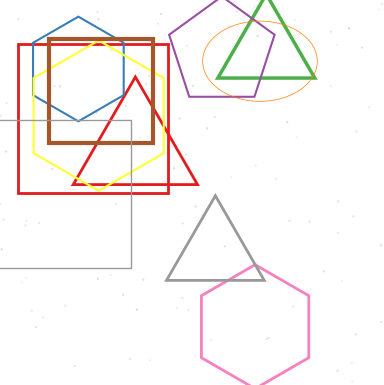[{"shape": "triangle", "thickness": 2, "radius": 0.93, "center": [0.352, 0.614]}, {"shape": "square", "thickness": 2, "radius": 0.97, "center": [0.242, 0.693]}, {"shape": "hexagon", "thickness": 1.5, "radius": 0.68, "center": [0.204, 0.821]}, {"shape": "triangle", "thickness": 2.5, "radius": 0.73, "center": [0.692, 0.87]}, {"shape": "pentagon", "thickness": 1.5, "radius": 0.72, "center": [0.576, 0.865]}, {"shape": "oval", "thickness": 0.5, "radius": 0.74, "center": [0.675, 0.841]}, {"shape": "hexagon", "thickness": 1.5, "radius": 0.98, "center": [0.256, 0.7]}, {"shape": "square", "thickness": 3, "radius": 0.68, "center": [0.264, 0.764]}, {"shape": "hexagon", "thickness": 2, "radius": 0.81, "center": [0.663, 0.151]}, {"shape": "square", "thickness": 1, "radius": 0.96, "center": [0.148, 0.497]}, {"shape": "triangle", "thickness": 2, "radius": 0.73, "center": [0.559, 0.345]}]